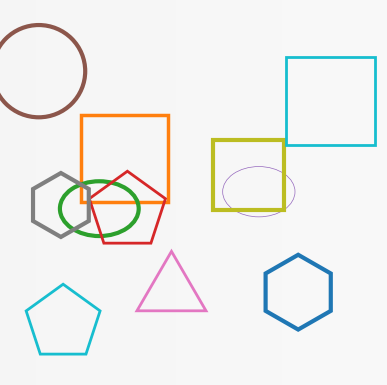[{"shape": "hexagon", "thickness": 3, "radius": 0.49, "center": [0.77, 0.241]}, {"shape": "square", "thickness": 2.5, "radius": 0.56, "center": [0.322, 0.588]}, {"shape": "oval", "thickness": 3, "radius": 0.51, "center": [0.256, 0.458]}, {"shape": "pentagon", "thickness": 2, "radius": 0.52, "center": [0.329, 0.452]}, {"shape": "oval", "thickness": 0.5, "radius": 0.47, "center": [0.668, 0.502]}, {"shape": "circle", "thickness": 3, "radius": 0.6, "center": [0.1, 0.815]}, {"shape": "triangle", "thickness": 2, "radius": 0.51, "center": [0.443, 0.244]}, {"shape": "hexagon", "thickness": 3, "radius": 0.42, "center": [0.157, 0.468]}, {"shape": "square", "thickness": 3, "radius": 0.45, "center": [0.641, 0.545]}, {"shape": "pentagon", "thickness": 2, "radius": 0.5, "center": [0.163, 0.161]}, {"shape": "square", "thickness": 2, "radius": 0.57, "center": [0.854, 0.739]}]